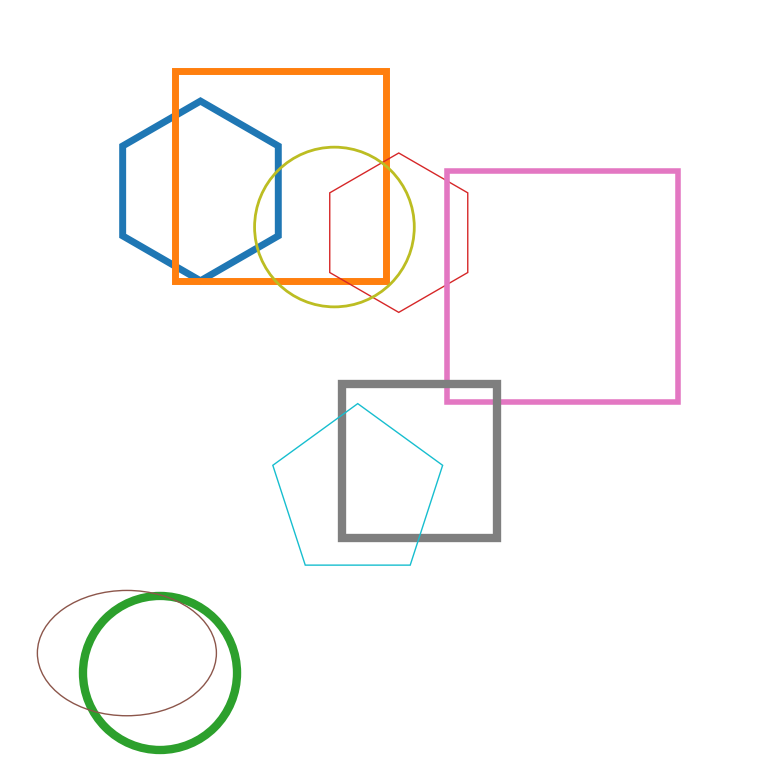[{"shape": "hexagon", "thickness": 2.5, "radius": 0.58, "center": [0.26, 0.752]}, {"shape": "square", "thickness": 2.5, "radius": 0.68, "center": [0.364, 0.771]}, {"shape": "circle", "thickness": 3, "radius": 0.5, "center": [0.208, 0.126]}, {"shape": "hexagon", "thickness": 0.5, "radius": 0.52, "center": [0.518, 0.698]}, {"shape": "oval", "thickness": 0.5, "radius": 0.58, "center": [0.165, 0.152]}, {"shape": "square", "thickness": 2, "radius": 0.75, "center": [0.73, 0.628]}, {"shape": "square", "thickness": 3, "radius": 0.5, "center": [0.545, 0.401]}, {"shape": "circle", "thickness": 1, "radius": 0.52, "center": [0.434, 0.705]}, {"shape": "pentagon", "thickness": 0.5, "radius": 0.58, "center": [0.465, 0.36]}]